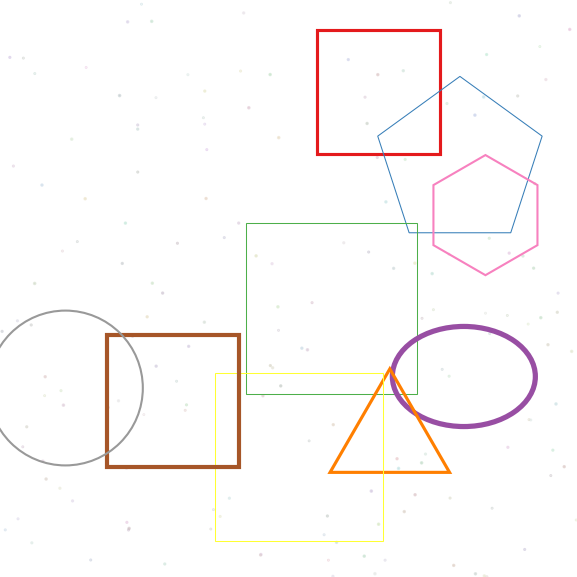[{"shape": "square", "thickness": 1.5, "radius": 0.53, "center": [0.655, 0.84]}, {"shape": "pentagon", "thickness": 0.5, "radius": 0.75, "center": [0.796, 0.717]}, {"shape": "square", "thickness": 0.5, "radius": 0.74, "center": [0.574, 0.465]}, {"shape": "oval", "thickness": 2.5, "radius": 0.62, "center": [0.803, 0.347]}, {"shape": "triangle", "thickness": 1.5, "radius": 0.6, "center": [0.675, 0.241]}, {"shape": "square", "thickness": 0.5, "radius": 0.73, "center": [0.518, 0.208]}, {"shape": "square", "thickness": 2, "radius": 0.57, "center": [0.3, 0.304]}, {"shape": "hexagon", "thickness": 1, "radius": 0.52, "center": [0.841, 0.627]}, {"shape": "circle", "thickness": 1, "radius": 0.67, "center": [0.113, 0.327]}]